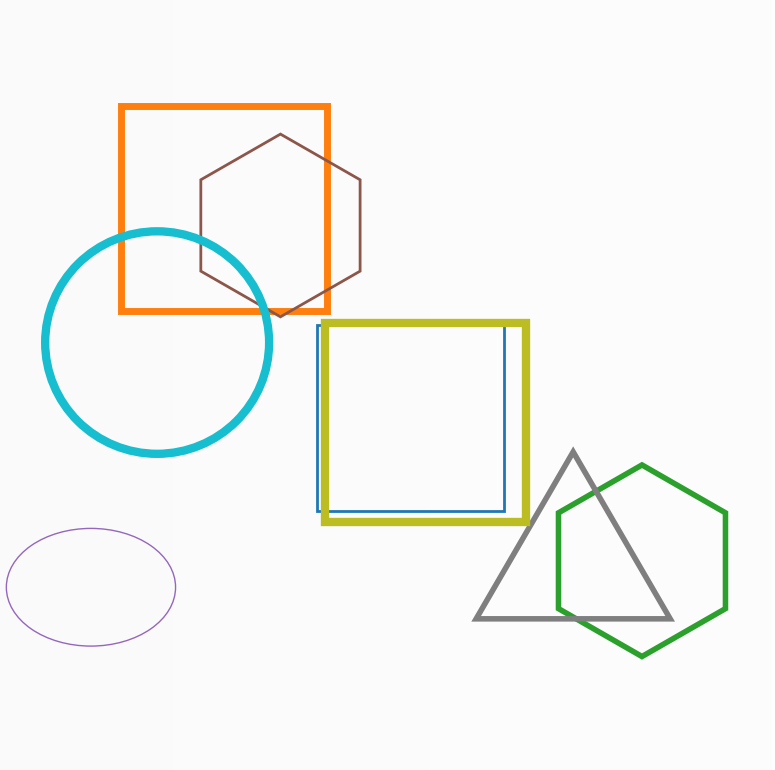[{"shape": "square", "thickness": 1, "radius": 0.6, "center": [0.53, 0.457]}, {"shape": "square", "thickness": 2.5, "radius": 0.66, "center": [0.289, 0.729]}, {"shape": "hexagon", "thickness": 2, "radius": 0.62, "center": [0.828, 0.272]}, {"shape": "oval", "thickness": 0.5, "radius": 0.55, "center": [0.117, 0.237]}, {"shape": "hexagon", "thickness": 1, "radius": 0.59, "center": [0.362, 0.707]}, {"shape": "triangle", "thickness": 2, "radius": 0.72, "center": [0.74, 0.269]}, {"shape": "square", "thickness": 3, "radius": 0.65, "center": [0.549, 0.452]}, {"shape": "circle", "thickness": 3, "radius": 0.72, "center": [0.203, 0.555]}]